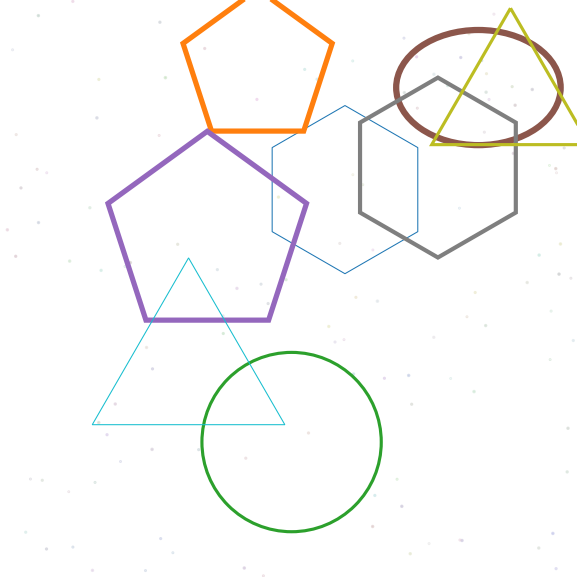[{"shape": "hexagon", "thickness": 0.5, "radius": 0.73, "center": [0.597, 0.671]}, {"shape": "pentagon", "thickness": 2.5, "radius": 0.68, "center": [0.446, 0.882]}, {"shape": "circle", "thickness": 1.5, "radius": 0.78, "center": [0.505, 0.234]}, {"shape": "pentagon", "thickness": 2.5, "radius": 0.9, "center": [0.359, 0.591]}, {"shape": "oval", "thickness": 3, "radius": 0.71, "center": [0.828, 0.848]}, {"shape": "hexagon", "thickness": 2, "radius": 0.78, "center": [0.758, 0.709]}, {"shape": "triangle", "thickness": 1.5, "radius": 0.79, "center": [0.884, 0.827]}, {"shape": "triangle", "thickness": 0.5, "radius": 0.96, "center": [0.327, 0.36]}]